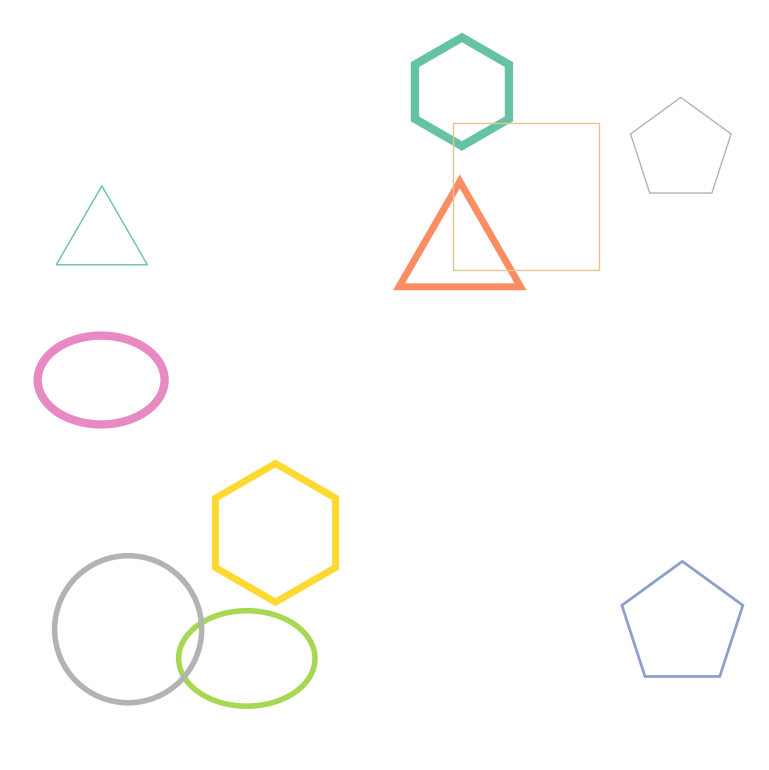[{"shape": "triangle", "thickness": 0.5, "radius": 0.34, "center": [0.132, 0.69]}, {"shape": "hexagon", "thickness": 3, "radius": 0.35, "center": [0.6, 0.881]}, {"shape": "triangle", "thickness": 2.5, "radius": 0.46, "center": [0.597, 0.673]}, {"shape": "pentagon", "thickness": 1, "radius": 0.41, "center": [0.886, 0.188]}, {"shape": "oval", "thickness": 3, "radius": 0.41, "center": [0.131, 0.506]}, {"shape": "oval", "thickness": 2, "radius": 0.44, "center": [0.321, 0.145]}, {"shape": "hexagon", "thickness": 2.5, "radius": 0.45, "center": [0.358, 0.308]}, {"shape": "square", "thickness": 0.5, "radius": 0.48, "center": [0.683, 0.745]}, {"shape": "circle", "thickness": 2, "radius": 0.48, "center": [0.166, 0.183]}, {"shape": "pentagon", "thickness": 0.5, "radius": 0.34, "center": [0.884, 0.805]}]